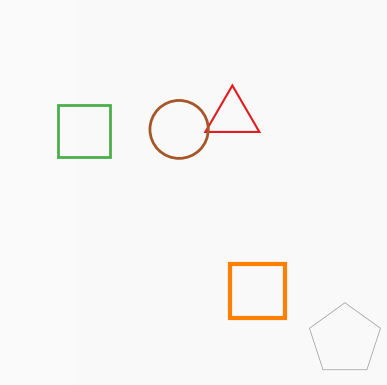[{"shape": "triangle", "thickness": 1.5, "radius": 0.4, "center": [0.6, 0.698]}, {"shape": "square", "thickness": 2, "radius": 0.34, "center": [0.217, 0.661]}, {"shape": "square", "thickness": 3, "radius": 0.35, "center": [0.665, 0.243]}, {"shape": "circle", "thickness": 2, "radius": 0.38, "center": [0.462, 0.664]}, {"shape": "pentagon", "thickness": 0.5, "radius": 0.48, "center": [0.89, 0.117]}]